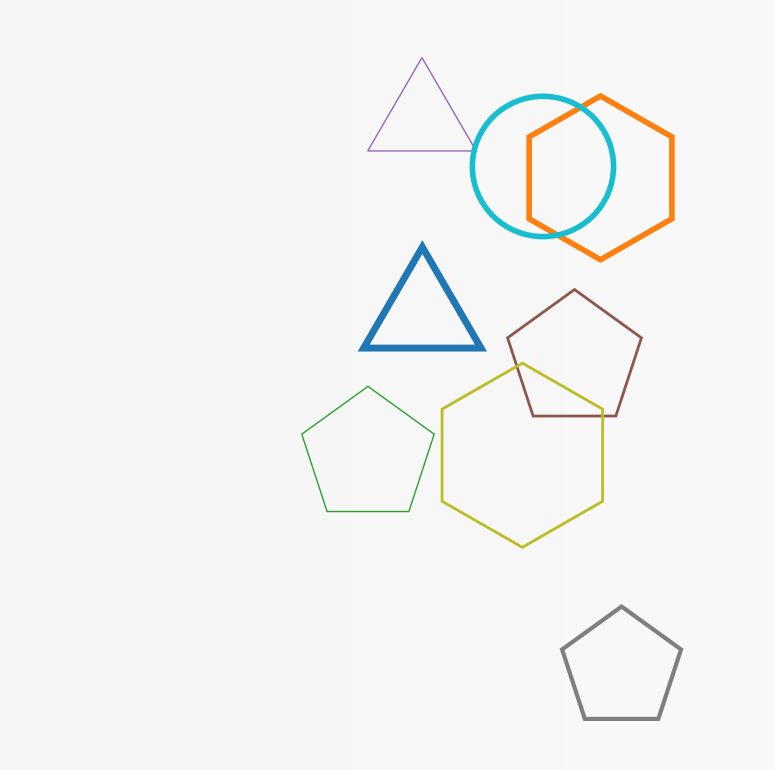[{"shape": "triangle", "thickness": 2.5, "radius": 0.44, "center": [0.545, 0.592]}, {"shape": "hexagon", "thickness": 2, "radius": 0.53, "center": [0.775, 0.769]}, {"shape": "pentagon", "thickness": 0.5, "radius": 0.45, "center": [0.475, 0.408]}, {"shape": "triangle", "thickness": 0.5, "radius": 0.4, "center": [0.544, 0.844]}, {"shape": "pentagon", "thickness": 1, "radius": 0.45, "center": [0.741, 0.533]}, {"shape": "pentagon", "thickness": 1.5, "radius": 0.4, "center": [0.802, 0.132]}, {"shape": "hexagon", "thickness": 1, "radius": 0.6, "center": [0.674, 0.409]}, {"shape": "circle", "thickness": 2, "radius": 0.46, "center": [0.701, 0.784]}]